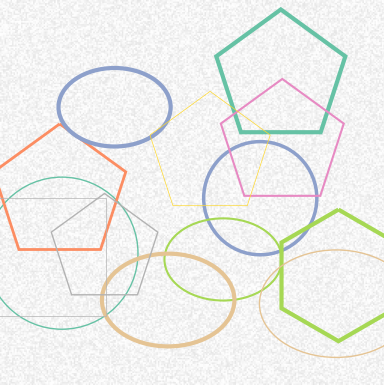[{"shape": "circle", "thickness": 1, "radius": 0.99, "center": [0.161, 0.342]}, {"shape": "pentagon", "thickness": 3, "radius": 0.88, "center": [0.729, 0.799]}, {"shape": "pentagon", "thickness": 2, "radius": 0.9, "center": [0.155, 0.498]}, {"shape": "oval", "thickness": 3, "radius": 0.73, "center": [0.298, 0.721]}, {"shape": "circle", "thickness": 2.5, "radius": 0.73, "center": [0.676, 0.485]}, {"shape": "pentagon", "thickness": 1.5, "radius": 0.84, "center": [0.733, 0.627]}, {"shape": "hexagon", "thickness": 3, "radius": 0.85, "center": [0.879, 0.285]}, {"shape": "oval", "thickness": 1.5, "radius": 0.76, "center": [0.58, 0.326]}, {"shape": "pentagon", "thickness": 0.5, "radius": 0.82, "center": [0.546, 0.599]}, {"shape": "oval", "thickness": 3, "radius": 0.86, "center": [0.437, 0.221]}, {"shape": "oval", "thickness": 1, "radius": 1.0, "center": [0.873, 0.211]}, {"shape": "square", "thickness": 0.5, "radius": 0.77, "center": [0.122, 0.332]}, {"shape": "pentagon", "thickness": 1, "radius": 0.73, "center": [0.272, 0.352]}]